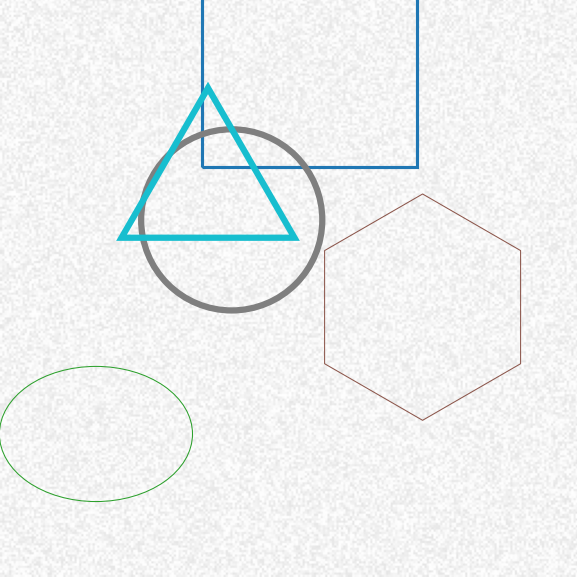[{"shape": "square", "thickness": 1.5, "radius": 0.93, "center": [0.536, 0.896]}, {"shape": "oval", "thickness": 0.5, "radius": 0.84, "center": [0.166, 0.248]}, {"shape": "hexagon", "thickness": 0.5, "radius": 0.98, "center": [0.732, 0.467]}, {"shape": "circle", "thickness": 3, "radius": 0.78, "center": [0.401, 0.618]}, {"shape": "triangle", "thickness": 3, "radius": 0.86, "center": [0.36, 0.674]}]